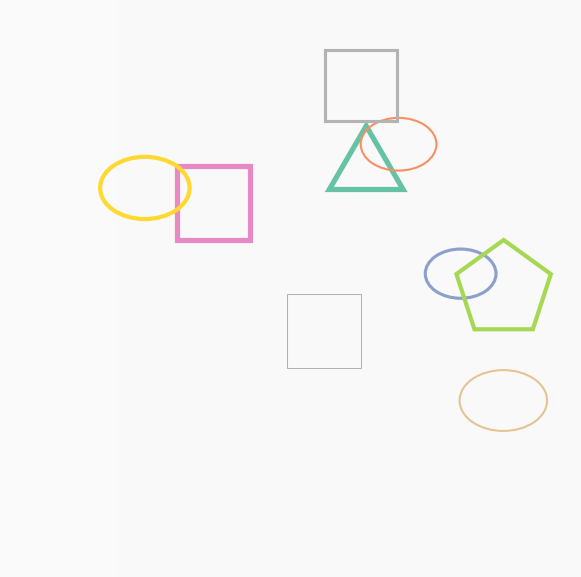[{"shape": "triangle", "thickness": 2.5, "radius": 0.37, "center": [0.63, 0.708]}, {"shape": "oval", "thickness": 1, "radius": 0.33, "center": [0.686, 0.749]}, {"shape": "oval", "thickness": 1.5, "radius": 0.3, "center": [0.793, 0.525]}, {"shape": "square", "thickness": 2.5, "radius": 0.32, "center": [0.367, 0.647]}, {"shape": "pentagon", "thickness": 2, "radius": 0.43, "center": [0.866, 0.498]}, {"shape": "oval", "thickness": 2, "radius": 0.38, "center": [0.249, 0.674]}, {"shape": "oval", "thickness": 1, "radius": 0.38, "center": [0.866, 0.306]}, {"shape": "square", "thickness": 1.5, "radius": 0.31, "center": [0.622, 0.851]}, {"shape": "square", "thickness": 0.5, "radius": 0.32, "center": [0.557, 0.426]}]